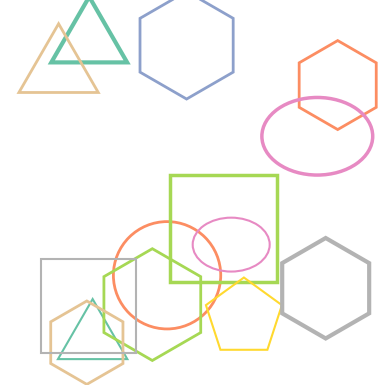[{"shape": "triangle", "thickness": 3, "radius": 0.57, "center": [0.232, 0.895]}, {"shape": "triangle", "thickness": 1.5, "radius": 0.52, "center": [0.241, 0.119]}, {"shape": "hexagon", "thickness": 2, "radius": 0.58, "center": [0.877, 0.779]}, {"shape": "circle", "thickness": 2, "radius": 0.7, "center": [0.434, 0.285]}, {"shape": "hexagon", "thickness": 2, "radius": 0.7, "center": [0.485, 0.883]}, {"shape": "oval", "thickness": 2.5, "radius": 0.72, "center": [0.824, 0.646]}, {"shape": "oval", "thickness": 1.5, "radius": 0.5, "center": [0.601, 0.365]}, {"shape": "hexagon", "thickness": 2, "radius": 0.73, "center": [0.396, 0.209]}, {"shape": "square", "thickness": 2.5, "radius": 0.7, "center": [0.581, 0.407]}, {"shape": "pentagon", "thickness": 1.5, "radius": 0.52, "center": [0.634, 0.175]}, {"shape": "hexagon", "thickness": 2, "radius": 0.54, "center": [0.226, 0.11]}, {"shape": "triangle", "thickness": 2, "radius": 0.6, "center": [0.152, 0.819]}, {"shape": "square", "thickness": 1.5, "radius": 0.62, "center": [0.23, 0.205]}, {"shape": "hexagon", "thickness": 3, "radius": 0.65, "center": [0.846, 0.251]}]